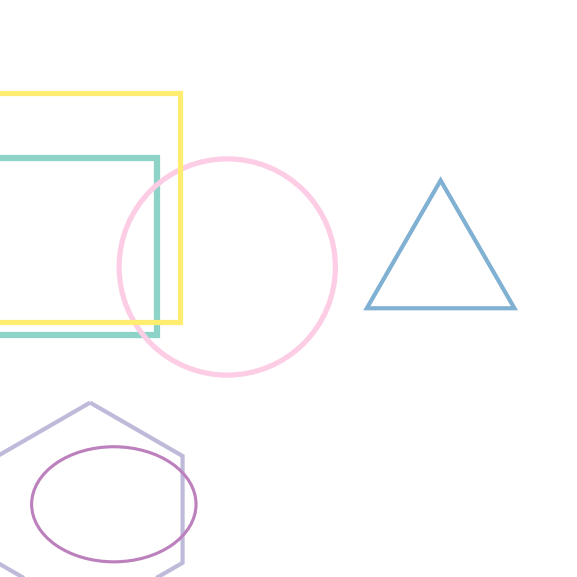[{"shape": "square", "thickness": 3, "radius": 0.77, "center": [0.118, 0.572]}, {"shape": "hexagon", "thickness": 2, "radius": 0.92, "center": [0.156, 0.117]}, {"shape": "triangle", "thickness": 2, "radius": 0.74, "center": [0.763, 0.539]}, {"shape": "circle", "thickness": 2.5, "radius": 0.94, "center": [0.394, 0.537]}, {"shape": "oval", "thickness": 1.5, "radius": 0.71, "center": [0.197, 0.126]}, {"shape": "square", "thickness": 2.5, "radius": 0.99, "center": [0.114, 0.64]}]